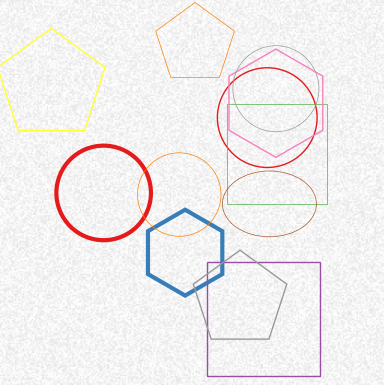[{"shape": "circle", "thickness": 3, "radius": 0.61, "center": [0.269, 0.499]}, {"shape": "circle", "thickness": 1, "radius": 0.65, "center": [0.694, 0.695]}, {"shape": "hexagon", "thickness": 3, "radius": 0.56, "center": [0.481, 0.344]}, {"shape": "square", "thickness": 0.5, "radius": 0.65, "center": [0.719, 0.6]}, {"shape": "square", "thickness": 1, "radius": 0.74, "center": [0.684, 0.171]}, {"shape": "pentagon", "thickness": 0.5, "radius": 0.54, "center": [0.507, 0.886]}, {"shape": "circle", "thickness": 0.5, "radius": 0.54, "center": [0.466, 0.495]}, {"shape": "pentagon", "thickness": 1, "radius": 0.73, "center": [0.133, 0.78]}, {"shape": "oval", "thickness": 0.5, "radius": 0.61, "center": [0.7, 0.47]}, {"shape": "hexagon", "thickness": 1, "radius": 0.7, "center": [0.717, 0.732]}, {"shape": "circle", "thickness": 0.5, "radius": 0.56, "center": [0.717, 0.77]}, {"shape": "pentagon", "thickness": 1, "radius": 0.64, "center": [0.624, 0.222]}]